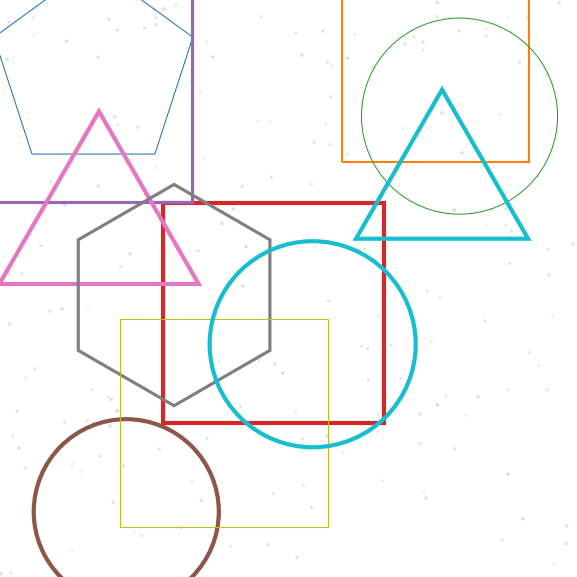[{"shape": "pentagon", "thickness": 0.5, "radius": 0.91, "center": [0.162, 0.879]}, {"shape": "square", "thickness": 1, "radius": 0.81, "center": [0.754, 0.88]}, {"shape": "circle", "thickness": 0.5, "radius": 0.85, "center": [0.796, 0.798]}, {"shape": "square", "thickness": 2, "radius": 0.96, "center": [0.474, 0.457]}, {"shape": "square", "thickness": 1.5, "radius": 0.91, "center": [0.151, 0.831]}, {"shape": "circle", "thickness": 2, "radius": 0.8, "center": [0.219, 0.113]}, {"shape": "triangle", "thickness": 2, "radius": 1.0, "center": [0.171, 0.607]}, {"shape": "hexagon", "thickness": 1.5, "radius": 0.96, "center": [0.301, 0.488]}, {"shape": "square", "thickness": 0.5, "radius": 0.9, "center": [0.388, 0.266]}, {"shape": "circle", "thickness": 2, "radius": 0.89, "center": [0.541, 0.403]}, {"shape": "triangle", "thickness": 2, "radius": 0.86, "center": [0.765, 0.672]}]